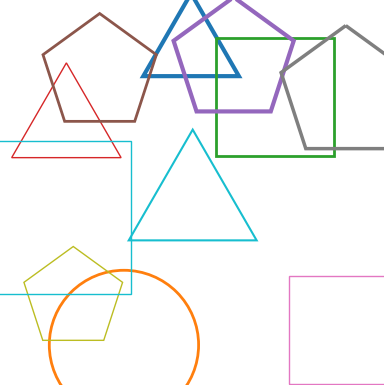[{"shape": "triangle", "thickness": 3, "radius": 0.72, "center": [0.496, 0.874]}, {"shape": "circle", "thickness": 2, "radius": 0.97, "center": [0.322, 0.104]}, {"shape": "square", "thickness": 2, "radius": 0.77, "center": [0.715, 0.749]}, {"shape": "triangle", "thickness": 1, "radius": 0.82, "center": [0.172, 0.673]}, {"shape": "pentagon", "thickness": 3, "radius": 0.82, "center": [0.607, 0.843]}, {"shape": "pentagon", "thickness": 2, "radius": 0.77, "center": [0.259, 0.81]}, {"shape": "square", "thickness": 1, "radius": 0.7, "center": [0.891, 0.144]}, {"shape": "pentagon", "thickness": 2.5, "radius": 0.88, "center": [0.898, 0.757]}, {"shape": "pentagon", "thickness": 1, "radius": 0.67, "center": [0.19, 0.225]}, {"shape": "square", "thickness": 1, "radius": 0.99, "center": [0.141, 0.436]}, {"shape": "triangle", "thickness": 1.5, "radius": 0.96, "center": [0.501, 0.472]}]